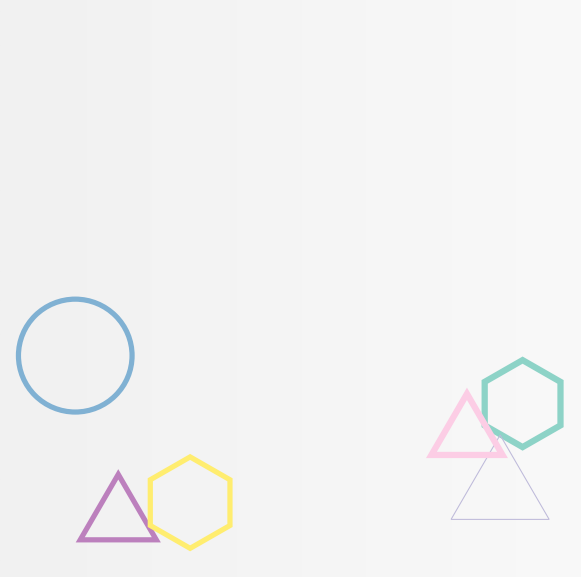[{"shape": "hexagon", "thickness": 3, "radius": 0.38, "center": [0.899, 0.3]}, {"shape": "triangle", "thickness": 0.5, "radius": 0.49, "center": [0.86, 0.148]}, {"shape": "circle", "thickness": 2.5, "radius": 0.49, "center": [0.129, 0.383]}, {"shape": "triangle", "thickness": 3, "radius": 0.35, "center": [0.803, 0.247]}, {"shape": "triangle", "thickness": 2.5, "radius": 0.38, "center": [0.203, 0.102]}, {"shape": "hexagon", "thickness": 2.5, "radius": 0.4, "center": [0.327, 0.129]}]